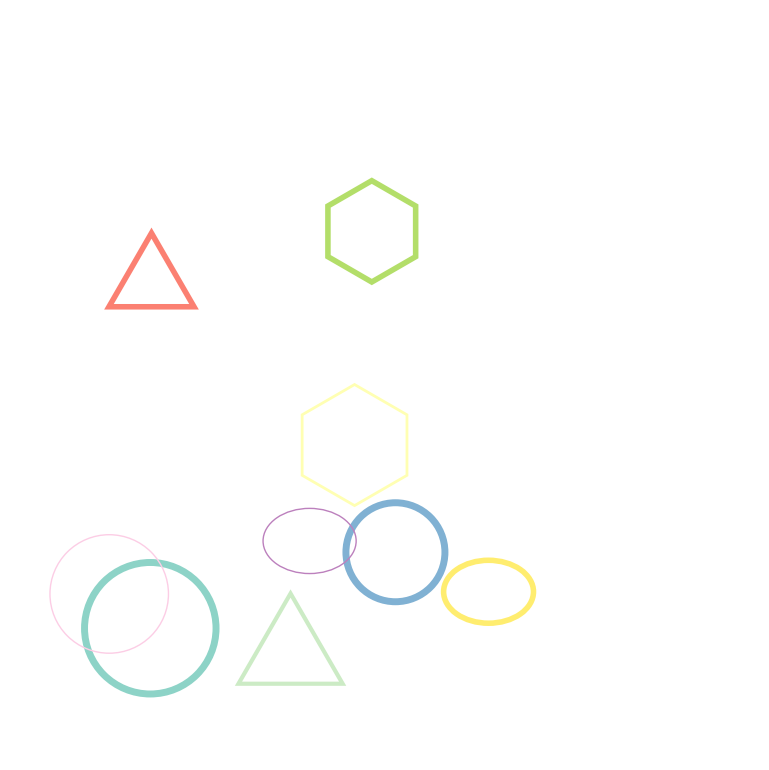[{"shape": "circle", "thickness": 2.5, "radius": 0.43, "center": [0.195, 0.184]}, {"shape": "hexagon", "thickness": 1, "radius": 0.39, "center": [0.46, 0.422]}, {"shape": "triangle", "thickness": 2, "radius": 0.32, "center": [0.197, 0.633]}, {"shape": "circle", "thickness": 2.5, "radius": 0.32, "center": [0.514, 0.283]}, {"shape": "hexagon", "thickness": 2, "radius": 0.33, "center": [0.483, 0.7]}, {"shape": "circle", "thickness": 0.5, "radius": 0.38, "center": [0.142, 0.229]}, {"shape": "oval", "thickness": 0.5, "radius": 0.3, "center": [0.402, 0.297]}, {"shape": "triangle", "thickness": 1.5, "radius": 0.39, "center": [0.377, 0.151]}, {"shape": "oval", "thickness": 2, "radius": 0.29, "center": [0.634, 0.232]}]